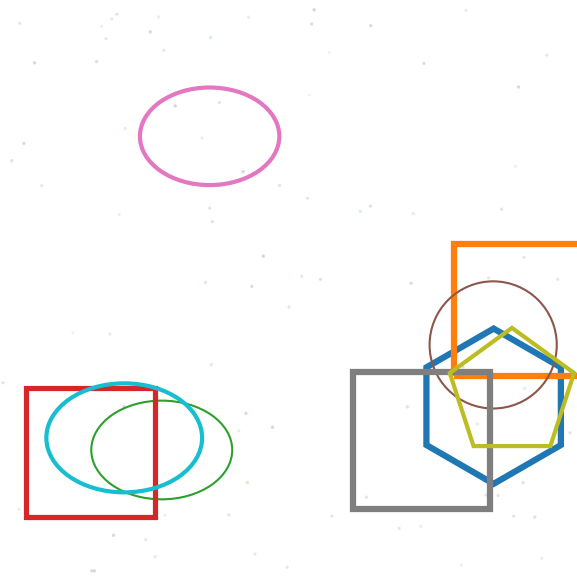[{"shape": "hexagon", "thickness": 3, "radius": 0.67, "center": [0.855, 0.296]}, {"shape": "square", "thickness": 3, "radius": 0.57, "center": [0.9, 0.462]}, {"shape": "oval", "thickness": 1, "radius": 0.61, "center": [0.28, 0.22]}, {"shape": "square", "thickness": 2.5, "radius": 0.56, "center": [0.156, 0.216]}, {"shape": "circle", "thickness": 1, "radius": 0.55, "center": [0.854, 0.402]}, {"shape": "oval", "thickness": 2, "radius": 0.6, "center": [0.363, 0.763]}, {"shape": "square", "thickness": 3, "radius": 0.59, "center": [0.73, 0.237]}, {"shape": "pentagon", "thickness": 2, "radius": 0.57, "center": [0.886, 0.318]}, {"shape": "oval", "thickness": 2, "radius": 0.67, "center": [0.215, 0.241]}]